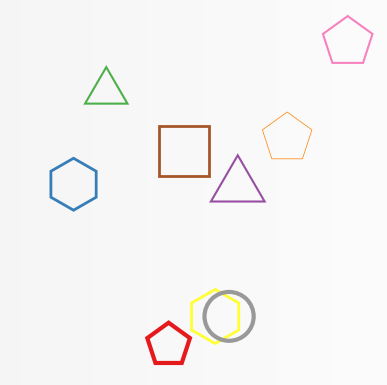[{"shape": "pentagon", "thickness": 3, "radius": 0.29, "center": [0.435, 0.104]}, {"shape": "hexagon", "thickness": 2, "radius": 0.34, "center": [0.19, 0.521]}, {"shape": "triangle", "thickness": 1.5, "radius": 0.32, "center": [0.274, 0.762]}, {"shape": "triangle", "thickness": 1.5, "radius": 0.4, "center": [0.614, 0.517]}, {"shape": "pentagon", "thickness": 0.5, "radius": 0.34, "center": [0.741, 0.642]}, {"shape": "hexagon", "thickness": 2, "radius": 0.35, "center": [0.555, 0.178]}, {"shape": "square", "thickness": 2, "radius": 0.32, "center": [0.475, 0.608]}, {"shape": "pentagon", "thickness": 1.5, "radius": 0.34, "center": [0.897, 0.891]}, {"shape": "circle", "thickness": 3, "radius": 0.32, "center": [0.591, 0.178]}]